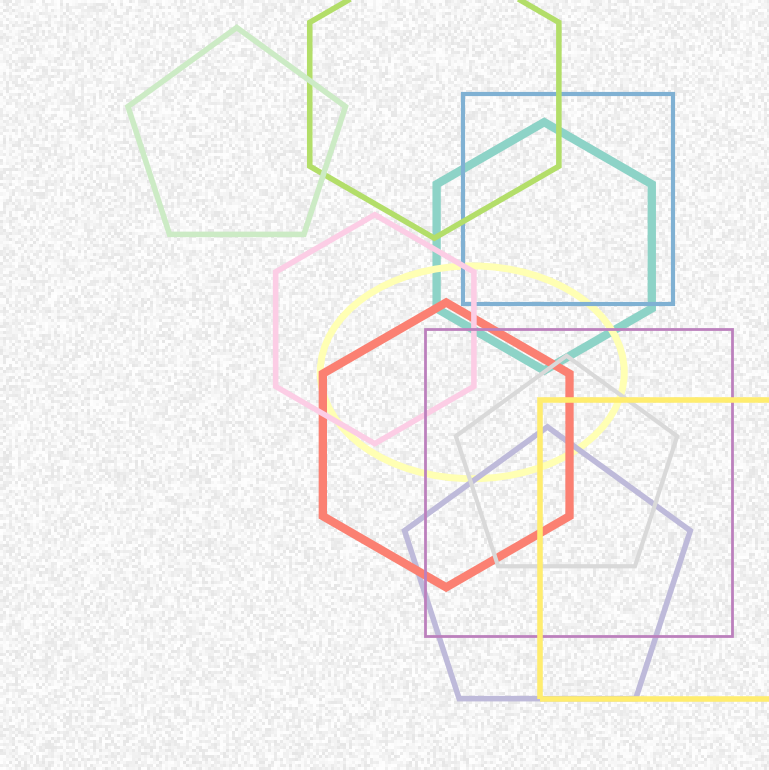[{"shape": "hexagon", "thickness": 3, "radius": 0.81, "center": [0.707, 0.68]}, {"shape": "oval", "thickness": 2.5, "radius": 0.99, "center": [0.613, 0.516]}, {"shape": "pentagon", "thickness": 2, "radius": 0.98, "center": [0.711, 0.251]}, {"shape": "hexagon", "thickness": 3, "radius": 0.92, "center": [0.579, 0.422]}, {"shape": "square", "thickness": 1.5, "radius": 0.68, "center": [0.737, 0.742]}, {"shape": "hexagon", "thickness": 2, "radius": 0.93, "center": [0.564, 0.878]}, {"shape": "hexagon", "thickness": 2, "radius": 0.74, "center": [0.487, 0.572]}, {"shape": "pentagon", "thickness": 1.5, "radius": 0.76, "center": [0.736, 0.387]}, {"shape": "square", "thickness": 1, "radius": 1.0, "center": [0.751, 0.373]}, {"shape": "pentagon", "thickness": 2, "radius": 0.74, "center": [0.307, 0.816]}, {"shape": "square", "thickness": 2, "radius": 0.97, "center": [0.896, 0.287]}]